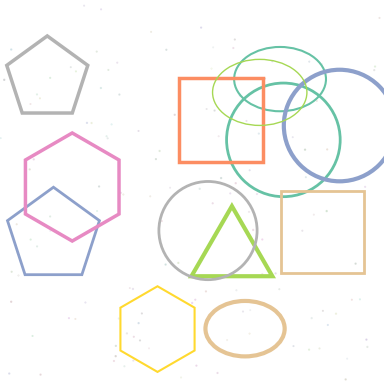[{"shape": "circle", "thickness": 2, "radius": 0.74, "center": [0.736, 0.637]}, {"shape": "oval", "thickness": 1.5, "radius": 0.6, "center": [0.727, 0.795]}, {"shape": "square", "thickness": 2.5, "radius": 0.55, "center": [0.573, 0.688]}, {"shape": "circle", "thickness": 3, "radius": 0.72, "center": [0.882, 0.674]}, {"shape": "pentagon", "thickness": 2, "radius": 0.63, "center": [0.139, 0.388]}, {"shape": "hexagon", "thickness": 2.5, "radius": 0.7, "center": [0.188, 0.514]}, {"shape": "oval", "thickness": 1, "radius": 0.61, "center": [0.675, 0.76]}, {"shape": "triangle", "thickness": 3, "radius": 0.61, "center": [0.602, 0.343]}, {"shape": "hexagon", "thickness": 1.5, "radius": 0.56, "center": [0.409, 0.145]}, {"shape": "square", "thickness": 2, "radius": 0.54, "center": [0.838, 0.397]}, {"shape": "oval", "thickness": 3, "radius": 0.51, "center": [0.637, 0.146]}, {"shape": "pentagon", "thickness": 2.5, "radius": 0.55, "center": [0.123, 0.796]}, {"shape": "circle", "thickness": 2, "radius": 0.64, "center": [0.54, 0.401]}]